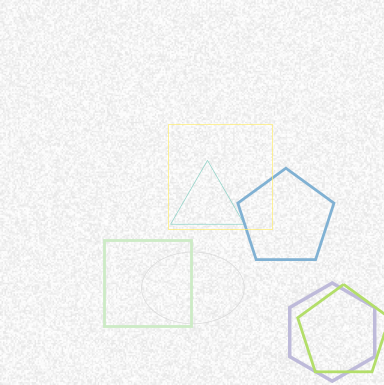[{"shape": "triangle", "thickness": 0.5, "radius": 0.55, "center": [0.539, 0.473]}, {"shape": "hexagon", "thickness": 2.5, "radius": 0.64, "center": [0.863, 0.137]}, {"shape": "pentagon", "thickness": 2, "radius": 0.66, "center": [0.743, 0.432]}, {"shape": "pentagon", "thickness": 2, "radius": 0.63, "center": [0.893, 0.136]}, {"shape": "oval", "thickness": 0.5, "radius": 0.67, "center": [0.501, 0.252]}, {"shape": "square", "thickness": 2, "radius": 0.56, "center": [0.383, 0.264]}, {"shape": "square", "thickness": 0.5, "radius": 0.68, "center": [0.572, 0.541]}]